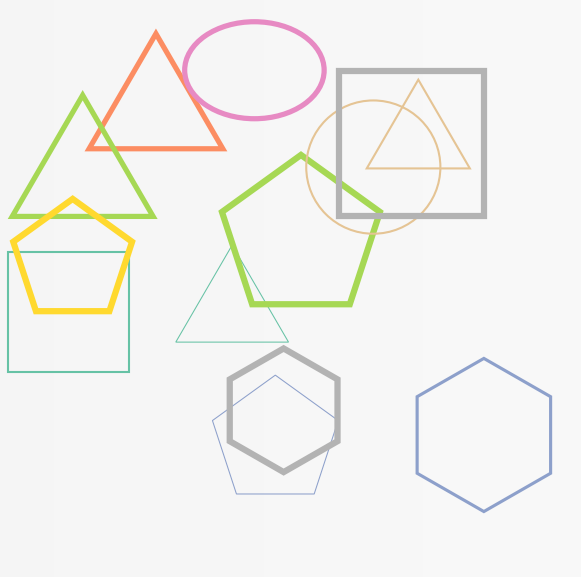[{"shape": "triangle", "thickness": 0.5, "radius": 0.56, "center": [0.399, 0.463]}, {"shape": "square", "thickness": 1, "radius": 0.52, "center": [0.117, 0.459]}, {"shape": "triangle", "thickness": 2.5, "radius": 0.66, "center": [0.268, 0.808]}, {"shape": "pentagon", "thickness": 0.5, "radius": 0.57, "center": [0.474, 0.236]}, {"shape": "hexagon", "thickness": 1.5, "radius": 0.66, "center": [0.832, 0.246]}, {"shape": "oval", "thickness": 2.5, "radius": 0.6, "center": [0.438, 0.878]}, {"shape": "pentagon", "thickness": 3, "radius": 0.71, "center": [0.518, 0.588]}, {"shape": "triangle", "thickness": 2.5, "radius": 0.7, "center": [0.142, 0.694]}, {"shape": "pentagon", "thickness": 3, "radius": 0.54, "center": [0.125, 0.547]}, {"shape": "triangle", "thickness": 1, "radius": 0.51, "center": [0.72, 0.759]}, {"shape": "circle", "thickness": 1, "radius": 0.58, "center": [0.642, 0.71]}, {"shape": "hexagon", "thickness": 3, "radius": 0.54, "center": [0.488, 0.289]}, {"shape": "square", "thickness": 3, "radius": 0.63, "center": [0.708, 0.75]}]